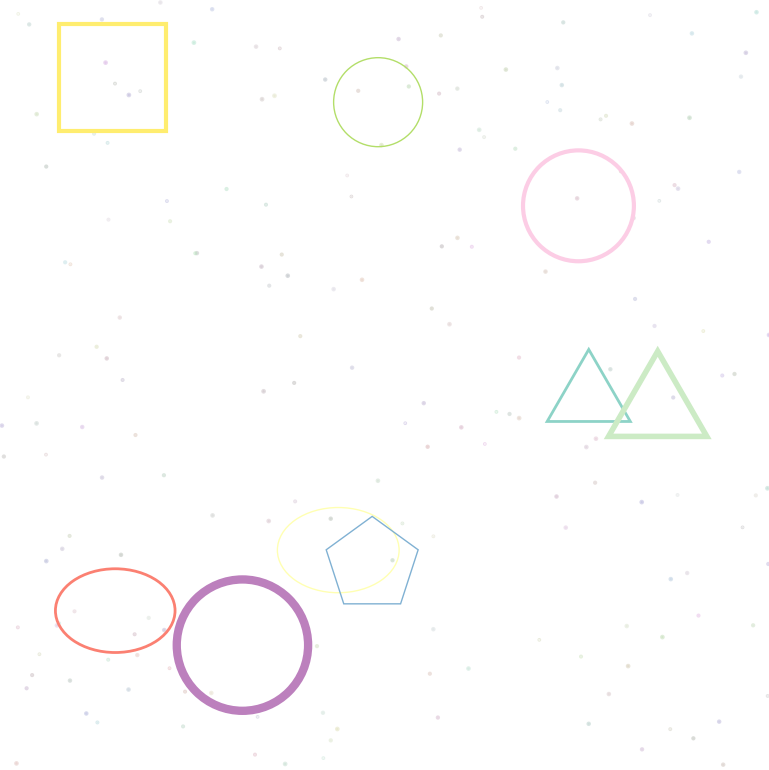[{"shape": "triangle", "thickness": 1, "radius": 0.31, "center": [0.765, 0.484]}, {"shape": "oval", "thickness": 0.5, "radius": 0.4, "center": [0.439, 0.286]}, {"shape": "oval", "thickness": 1, "radius": 0.39, "center": [0.15, 0.207]}, {"shape": "pentagon", "thickness": 0.5, "radius": 0.31, "center": [0.483, 0.267]}, {"shape": "circle", "thickness": 0.5, "radius": 0.29, "center": [0.491, 0.867]}, {"shape": "circle", "thickness": 1.5, "radius": 0.36, "center": [0.751, 0.733]}, {"shape": "circle", "thickness": 3, "radius": 0.43, "center": [0.315, 0.162]}, {"shape": "triangle", "thickness": 2, "radius": 0.37, "center": [0.854, 0.47]}, {"shape": "square", "thickness": 1.5, "radius": 0.35, "center": [0.146, 0.899]}]